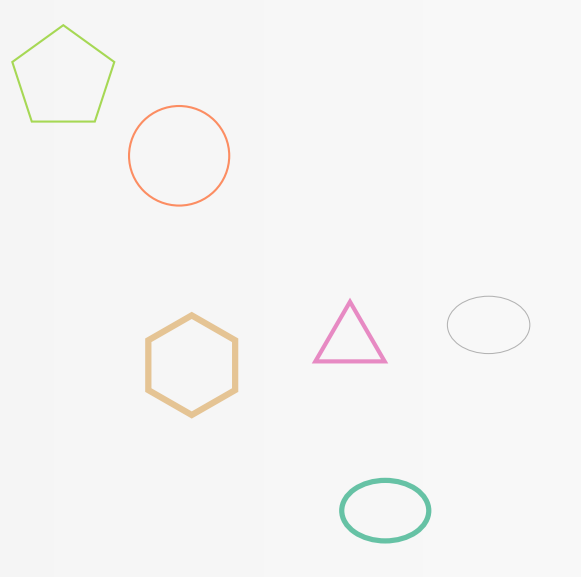[{"shape": "oval", "thickness": 2.5, "radius": 0.37, "center": [0.663, 0.115]}, {"shape": "circle", "thickness": 1, "radius": 0.43, "center": [0.308, 0.729]}, {"shape": "triangle", "thickness": 2, "radius": 0.34, "center": [0.602, 0.408]}, {"shape": "pentagon", "thickness": 1, "radius": 0.46, "center": [0.109, 0.863]}, {"shape": "hexagon", "thickness": 3, "radius": 0.43, "center": [0.33, 0.367]}, {"shape": "oval", "thickness": 0.5, "radius": 0.35, "center": [0.841, 0.437]}]